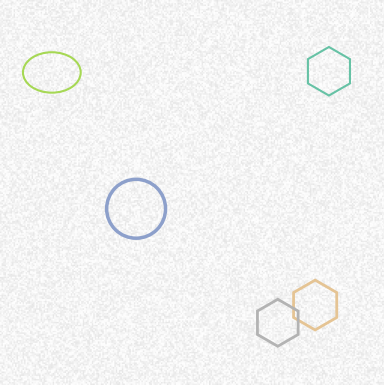[{"shape": "hexagon", "thickness": 1.5, "radius": 0.32, "center": [0.854, 0.815]}, {"shape": "circle", "thickness": 2.5, "radius": 0.38, "center": [0.354, 0.458]}, {"shape": "oval", "thickness": 1.5, "radius": 0.37, "center": [0.135, 0.812]}, {"shape": "hexagon", "thickness": 2, "radius": 0.32, "center": [0.819, 0.208]}, {"shape": "hexagon", "thickness": 2, "radius": 0.31, "center": [0.722, 0.162]}]